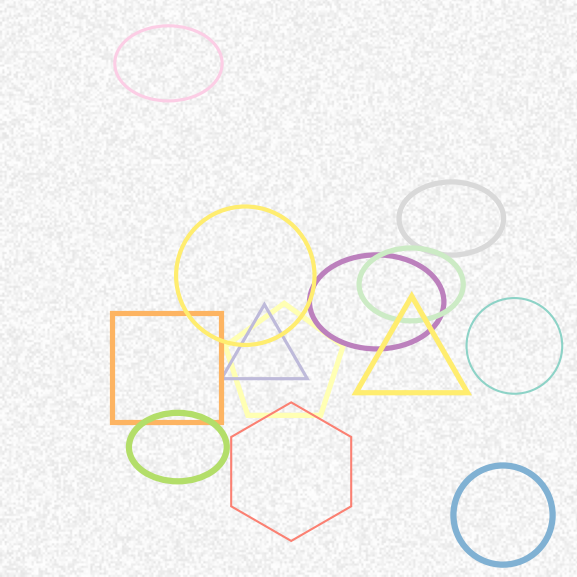[{"shape": "circle", "thickness": 1, "radius": 0.41, "center": [0.891, 0.4]}, {"shape": "pentagon", "thickness": 2.5, "radius": 0.54, "center": [0.492, 0.367]}, {"shape": "triangle", "thickness": 1.5, "radius": 0.43, "center": [0.458, 0.386]}, {"shape": "hexagon", "thickness": 1, "radius": 0.6, "center": [0.504, 0.182]}, {"shape": "circle", "thickness": 3, "radius": 0.43, "center": [0.871, 0.107]}, {"shape": "square", "thickness": 2.5, "radius": 0.47, "center": [0.288, 0.363]}, {"shape": "oval", "thickness": 3, "radius": 0.42, "center": [0.308, 0.225]}, {"shape": "oval", "thickness": 1.5, "radius": 0.46, "center": [0.292, 0.889]}, {"shape": "oval", "thickness": 2.5, "radius": 0.45, "center": [0.781, 0.621]}, {"shape": "oval", "thickness": 2.5, "radius": 0.58, "center": [0.652, 0.476]}, {"shape": "oval", "thickness": 2.5, "radius": 0.45, "center": [0.712, 0.507]}, {"shape": "circle", "thickness": 2, "radius": 0.6, "center": [0.425, 0.522]}, {"shape": "triangle", "thickness": 2.5, "radius": 0.56, "center": [0.713, 0.375]}]